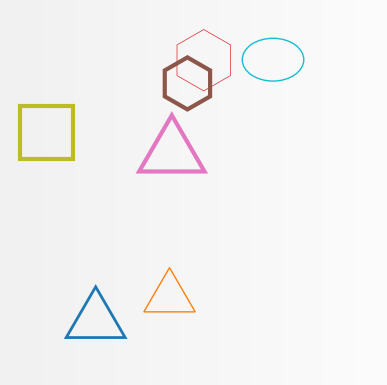[{"shape": "triangle", "thickness": 2, "radius": 0.44, "center": [0.247, 0.167]}, {"shape": "triangle", "thickness": 1, "radius": 0.38, "center": [0.437, 0.228]}, {"shape": "hexagon", "thickness": 0.5, "radius": 0.4, "center": [0.526, 0.844]}, {"shape": "hexagon", "thickness": 3, "radius": 0.34, "center": [0.484, 0.783]}, {"shape": "triangle", "thickness": 3, "radius": 0.49, "center": [0.443, 0.603]}, {"shape": "square", "thickness": 3, "radius": 0.34, "center": [0.12, 0.656]}, {"shape": "oval", "thickness": 1, "radius": 0.4, "center": [0.705, 0.845]}]